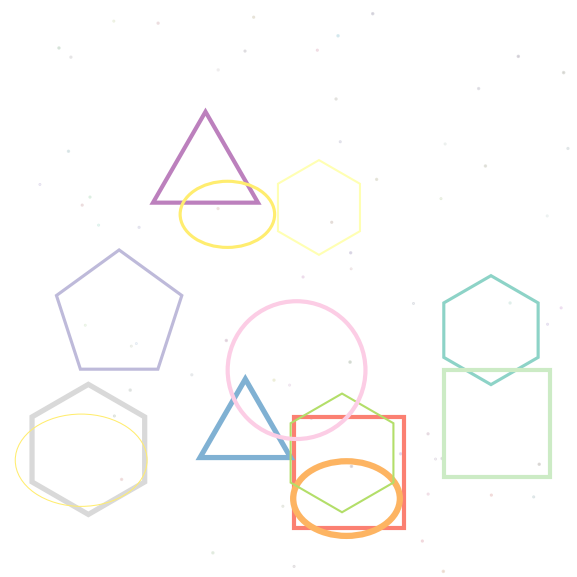[{"shape": "hexagon", "thickness": 1.5, "radius": 0.47, "center": [0.85, 0.427]}, {"shape": "hexagon", "thickness": 1, "radius": 0.41, "center": [0.552, 0.64]}, {"shape": "pentagon", "thickness": 1.5, "radius": 0.57, "center": [0.206, 0.452]}, {"shape": "square", "thickness": 2, "radius": 0.48, "center": [0.604, 0.18]}, {"shape": "triangle", "thickness": 2.5, "radius": 0.45, "center": [0.425, 0.252]}, {"shape": "oval", "thickness": 3, "radius": 0.46, "center": [0.6, 0.136]}, {"shape": "hexagon", "thickness": 1, "radius": 0.51, "center": [0.592, 0.215]}, {"shape": "circle", "thickness": 2, "radius": 0.6, "center": [0.514, 0.358]}, {"shape": "hexagon", "thickness": 2.5, "radius": 0.56, "center": [0.153, 0.221]}, {"shape": "triangle", "thickness": 2, "radius": 0.52, "center": [0.356, 0.701]}, {"shape": "square", "thickness": 2, "radius": 0.46, "center": [0.861, 0.266]}, {"shape": "oval", "thickness": 0.5, "radius": 0.57, "center": [0.141, 0.202]}, {"shape": "oval", "thickness": 1.5, "radius": 0.41, "center": [0.394, 0.628]}]